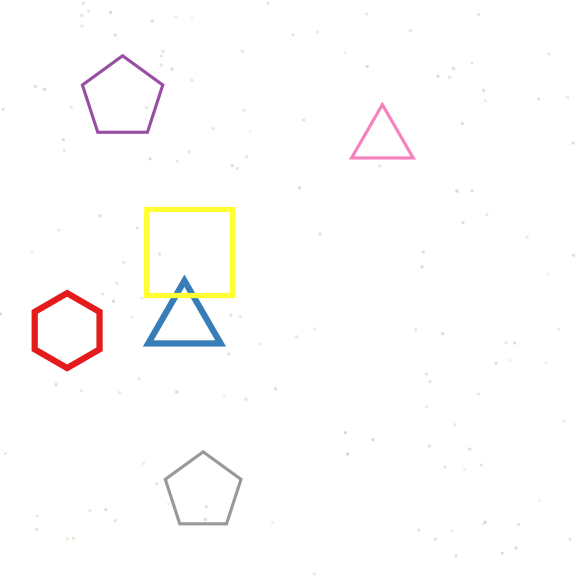[{"shape": "hexagon", "thickness": 3, "radius": 0.32, "center": [0.116, 0.427]}, {"shape": "triangle", "thickness": 3, "radius": 0.36, "center": [0.319, 0.441]}, {"shape": "pentagon", "thickness": 1.5, "radius": 0.37, "center": [0.212, 0.829]}, {"shape": "square", "thickness": 2.5, "radius": 0.37, "center": [0.328, 0.562]}, {"shape": "triangle", "thickness": 1.5, "radius": 0.31, "center": [0.662, 0.756]}, {"shape": "pentagon", "thickness": 1.5, "radius": 0.34, "center": [0.352, 0.148]}]